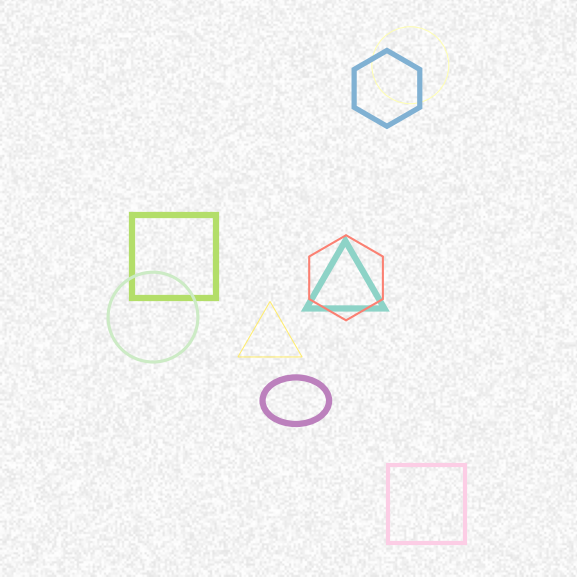[{"shape": "triangle", "thickness": 3, "radius": 0.39, "center": [0.598, 0.504]}, {"shape": "circle", "thickness": 0.5, "radius": 0.33, "center": [0.71, 0.886]}, {"shape": "hexagon", "thickness": 1, "radius": 0.37, "center": [0.599, 0.518]}, {"shape": "hexagon", "thickness": 2.5, "radius": 0.33, "center": [0.67, 0.846]}, {"shape": "square", "thickness": 3, "radius": 0.36, "center": [0.301, 0.555]}, {"shape": "square", "thickness": 2, "radius": 0.34, "center": [0.738, 0.126]}, {"shape": "oval", "thickness": 3, "radius": 0.29, "center": [0.512, 0.305]}, {"shape": "circle", "thickness": 1.5, "radius": 0.39, "center": [0.265, 0.45]}, {"shape": "triangle", "thickness": 0.5, "radius": 0.32, "center": [0.468, 0.413]}]